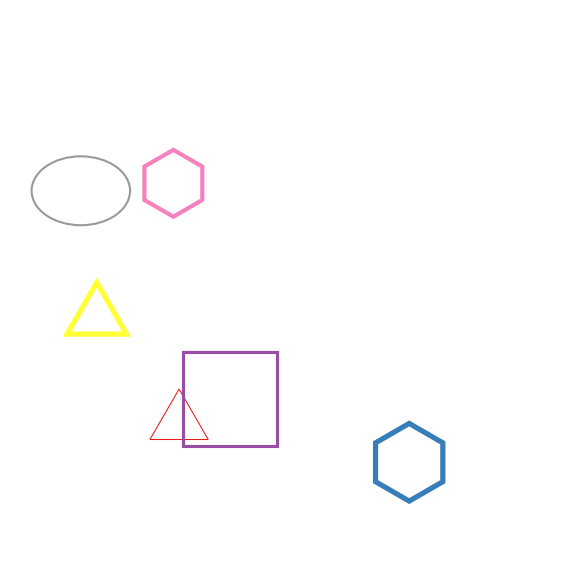[{"shape": "triangle", "thickness": 0.5, "radius": 0.29, "center": [0.31, 0.267]}, {"shape": "hexagon", "thickness": 2.5, "radius": 0.34, "center": [0.709, 0.199]}, {"shape": "square", "thickness": 1.5, "radius": 0.41, "center": [0.398, 0.309]}, {"shape": "triangle", "thickness": 2.5, "radius": 0.3, "center": [0.168, 0.45]}, {"shape": "hexagon", "thickness": 2, "radius": 0.29, "center": [0.3, 0.682]}, {"shape": "oval", "thickness": 1, "radius": 0.43, "center": [0.14, 0.669]}]